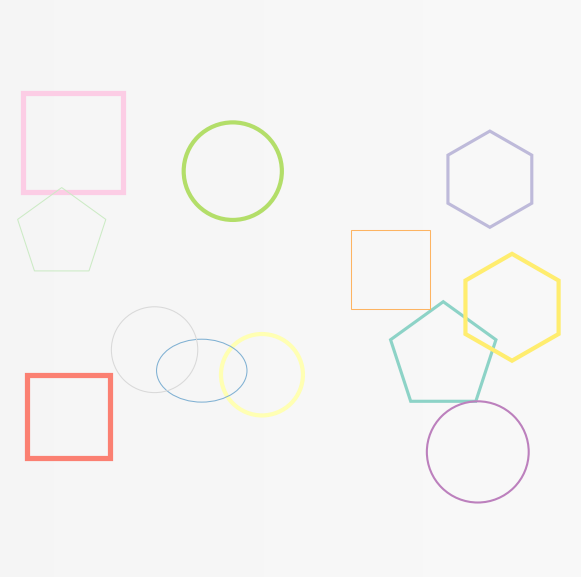[{"shape": "pentagon", "thickness": 1.5, "radius": 0.48, "center": [0.763, 0.381]}, {"shape": "circle", "thickness": 2, "radius": 0.35, "center": [0.451, 0.35]}, {"shape": "hexagon", "thickness": 1.5, "radius": 0.42, "center": [0.843, 0.689]}, {"shape": "square", "thickness": 2.5, "radius": 0.36, "center": [0.118, 0.278]}, {"shape": "oval", "thickness": 0.5, "radius": 0.39, "center": [0.347, 0.357]}, {"shape": "square", "thickness": 0.5, "radius": 0.34, "center": [0.672, 0.533]}, {"shape": "circle", "thickness": 2, "radius": 0.42, "center": [0.4, 0.703]}, {"shape": "square", "thickness": 2.5, "radius": 0.43, "center": [0.125, 0.752]}, {"shape": "circle", "thickness": 0.5, "radius": 0.37, "center": [0.266, 0.394]}, {"shape": "circle", "thickness": 1, "radius": 0.44, "center": [0.822, 0.217]}, {"shape": "pentagon", "thickness": 0.5, "radius": 0.4, "center": [0.106, 0.595]}, {"shape": "hexagon", "thickness": 2, "radius": 0.46, "center": [0.881, 0.467]}]